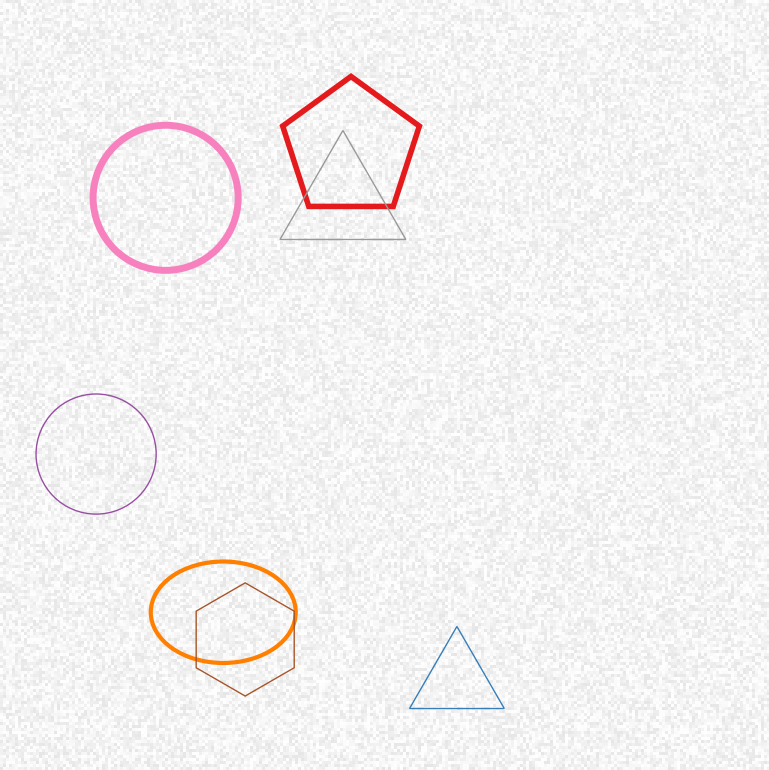[{"shape": "pentagon", "thickness": 2, "radius": 0.47, "center": [0.456, 0.807]}, {"shape": "triangle", "thickness": 0.5, "radius": 0.36, "center": [0.593, 0.115]}, {"shape": "circle", "thickness": 0.5, "radius": 0.39, "center": [0.125, 0.41]}, {"shape": "oval", "thickness": 1.5, "radius": 0.47, "center": [0.29, 0.205]}, {"shape": "hexagon", "thickness": 0.5, "radius": 0.37, "center": [0.318, 0.17]}, {"shape": "circle", "thickness": 2.5, "radius": 0.47, "center": [0.215, 0.743]}, {"shape": "triangle", "thickness": 0.5, "radius": 0.47, "center": [0.445, 0.736]}]